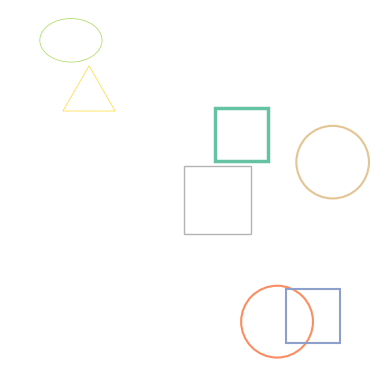[{"shape": "square", "thickness": 2.5, "radius": 0.34, "center": [0.627, 0.651]}, {"shape": "circle", "thickness": 1.5, "radius": 0.47, "center": [0.72, 0.165]}, {"shape": "square", "thickness": 1.5, "radius": 0.35, "center": [0.813, 0.179]}, {"shape": "oval", "thickness": 0.5, "radius": 0.4, "center": [0.184, 0.895]}, {"shape": "triangle", "thickness": 0.5, "radius": 0.39, "center": [0.231, 0.751]}, {"shape": "circle", "thickness": 1.5, "radius": 0.47, "center": [0.864, 0.579]}, {"shape": "square", "thickness": 1, "radius": 0.44, "center": [0.565, 0.481]}]